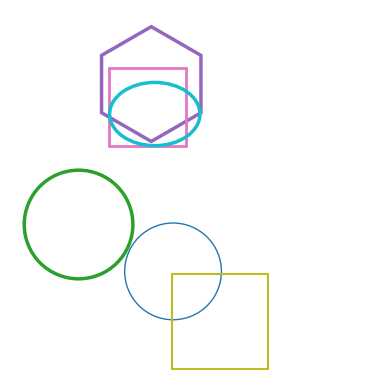[{"shape": "circle", "thickness": 1, "radius": 0.63, "center": [0.449, 0.295]}, {"shape": "circle", "thickness": 2.5, "radius": 0.71, "center": [0.204, 0.417]}, {"shape": "hexagon", "thickness": 2.5, "radius": 0.75, "center": [0.393, 0.782]}, {"shape": "square", "thickness": 2, "radius": 0.5, "center": [0.383, 0.723]}, {"shape": "square", "thickness": 1.5, "radius": 0.62, "center": [0.572, 0.165]}, {"shape": "oval", "thickness": 2.5, "radius": 0.59, "center": [0.402, 0.704]}]